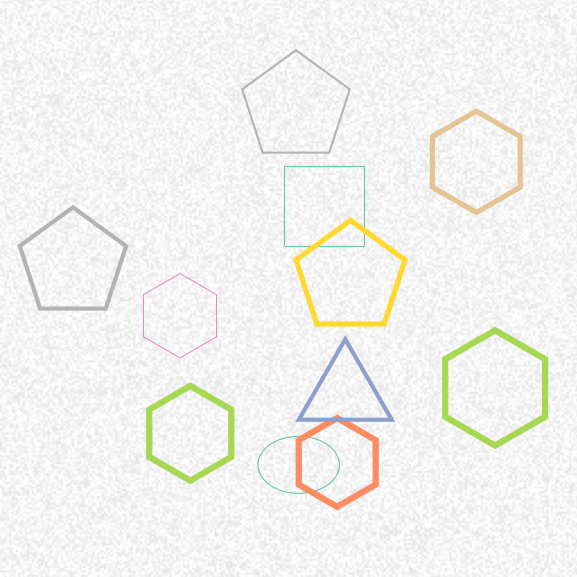[{"shape": "square", "thickness": 0.5, "radius": 0.35, "center": [0.562, 0.643]}, {"shape": "oval", "thickness": 0.5, "radius": 0.35, "center": [0.517, 0.194]}, {"shape": "hexagon", "thickness": 3, "radius": 0.38, "center": [0.584, 0.198]}, {"shape": "triangle", "thickness": 2, "radius": 0.46, "center": [0.598, 0.319]}, {"shape": "hexagon", "thickness": 0.5, "radius": 0.37, "center": [0.312, 0.452]}, {"shape": "hexagon", "thickness": 3, "radius": 0.5, "center": [0.857, 0.327]}, {"shape": "hexagon", "thickness": 3, "radius": 0.41, "center": [0.329, 0.249]}, {"shape": "pentagon", "thickness": 2.5, "radius": 0.5, "center": [0.607, 0.518]}, {"shape": "hexagon", "thickness": 2.5, "radius": 0.44, "center": [0.825, 0.719]}, {"shape": "pentagon", "thickness": 2, "radius": 0.48, "center": [0.126, 0.543]}, {"shape": "pentagon", "thickness": 1, "radius": 0.49, "center": [0.512, 0.814]}]